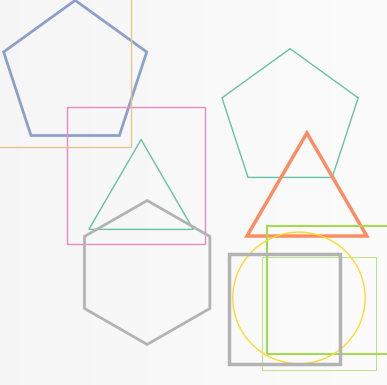[{"shape": "pentagon", "thickness": 1, "radius": 0.92, "center": [0.749, 0.689]}, {"shape": "triangle", "thickness": 1, "radius": 0.78, "center": [0.364, 0.482]}, {"shape": "triangle", "thickness": 2.5, "radius": 0.89, "center": [0.792, 0.476]}, {"shape": "pentagon", "thickness": 2, "radius": 0.97, "center": [0.194, 0.805]}, {"shape": "square", "thickness": 1, "radius": 0.89, "center": [0.352, 0.545]}, {"shape": "square", "thickness": 1.5, "radius": 0.83, "center": [0.855, 0.248]}, {"shape": "square", "thickness": 0.5, "radius": 0.73, "center": [0.824, 0.186]}, {"shape": "circle", "thickness": 1, "radius": 0.85, "center": [0.771, 0.226]}, {"shape": "square", "thickness": 1, "radius": 0.99, "center": [0.139, 0.818]}, {"shape": "square", "thickness": 2.5, "radius": 0.72, "center": [0.733, 0.198]}, {"shape": "hexagon", "thickness": 2, "radius": 0.93, "center": [0.38, 0.292]}]